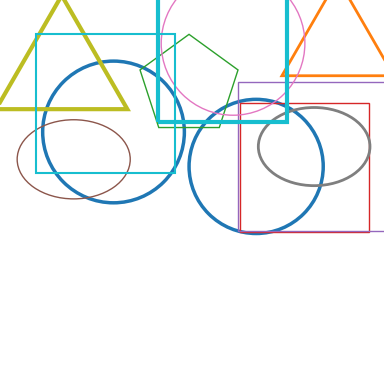[{"shape": "circle", "thickness": 2.5, "radius": 0.92, "center": [0.295, 0.657]}, {"shape": "circle", "thickness": 2.5, "radius": 0.87, "center": [0.665, 0.568]}, {"shape": "triangle", "thickness": 2, "radius": 0.84, "center": [0.877, 0.887]}, {"shape": "pentagon", "thickness": 1, "radius": 0.67, "center": [0.491, 0.777]}, {"shape": "square", "thickness": 1, "radius": 0.84, "center": [0.792, 0.566]}, {"shape": "square", "thickness": 1, "radius": 0.96, "center": [0.811, 0.593]}, {"shape": "oval", "thickness": 1, "radius": 0.73, "center": [0.191, 0.586]}, {"shape": "circle", "thickness": 1, "radius": 0.93, "center": [0.605, 0.887]}, {"shape": "oval", "thickness": 2, "radius": 0.72, "center": [0.816, 0.619]}, {"shape": "triangle", "thickness": 3, "radius": 0.98, "center": [0.16, 0.815]}, {"shape": "square", "thickness": 1.5, "radius": 0.9, "center": [0.273, 0.731]}, {"shape": "square", "thickness": 3, "radius": 0.84, "center": [0.579, 0.851]}]